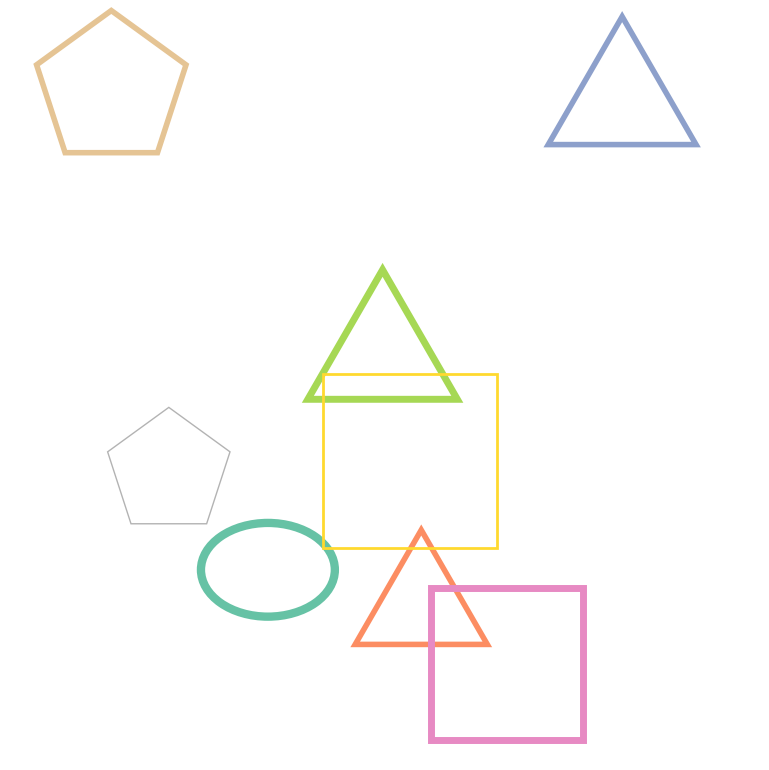[{"shape": "oval", "thickness": 3, "radius": 0.43, "center": [0.348, 0.26]}, {"shape": "triangle", "thickness": 2, "radius": 0.5, "center": [0.547, 0.213]}, {"shape": "triangle", "thickness": 2, "radius": 0.55, "center": [0.808, 0.868]}, {"shape": "square", "thickness": 2.5, "radius": 0.49, "center": [0.658, 0.138]}, {"shape": "triangle", "thickness": 2.5, "radius": 0.56, "center": [0.497, 0.537]}, {"shape": "square", "thickness": 1, "radius": 0.56, "center": [0.532, 0.402]}, {"shape": "pentagon", "thickness": 2, "radius": 0.51, "center": [0.145, 0.884]}, {"shape": "pentagon", "thickness": 0.5, "radius": 0.42, "center": [0.219, 0.387]}]